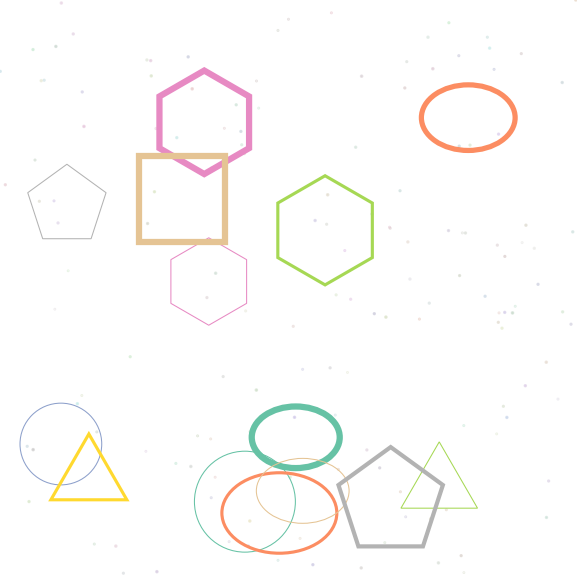[{"shape": "oval", "thickness": 3, "radius": 0.38, "center": [0.512, 0.242]}, {"shape": "circle", "thickness": 0.5, "radius": 0.44, "center": [0.424, 0.13]}, {"shape": "oval", "thickness": 1.5, "radius": 0.5, "center": [0.484, 0.111]}, {"shape": "oval", "thickness": 2.5, "radius": 0.41, "center": [0.811, 0.795]}, {"shape": "circle", "thickness": 0.5, "radius": 0.35, "center": [0.105, 0.23]}, {"shape": "hexagon", "thickness": 3, "radius": 0.45, "center": [0.354, 0.787]}, {"shape": "hexagon", "thickness": 0.5, "radius": 0.38, "center": [0.361, 0.512]}, {"shape": "triangle", "thickness": 0.5, "radius": 0.38, "center": [0.761, 0.157]}, {"shape": "hexagon", "thickness": 1.5, "radius": 0.47, "center": [0.563, 0.6]}, {"shape": "triangle", "thickness": 1.5, "radius": 0.38, "center": [0.154, 0.172]}, {"shape": "oval", "thickness": 0.5, "radius": 0.4, "center": [0.524, 0.149]}, {"shape": "square", "thickness": 3, "radius": 0.37, "center": [0.315, 0.655]}, {"shape": "pentagon", "thickness": 2, "radius": 0.48, "center": [0.677, 0.13]}, {"shape": "pentagon", "thickness": 0.5, "radius": 0.36, "center": [0.116, 0.643]}]